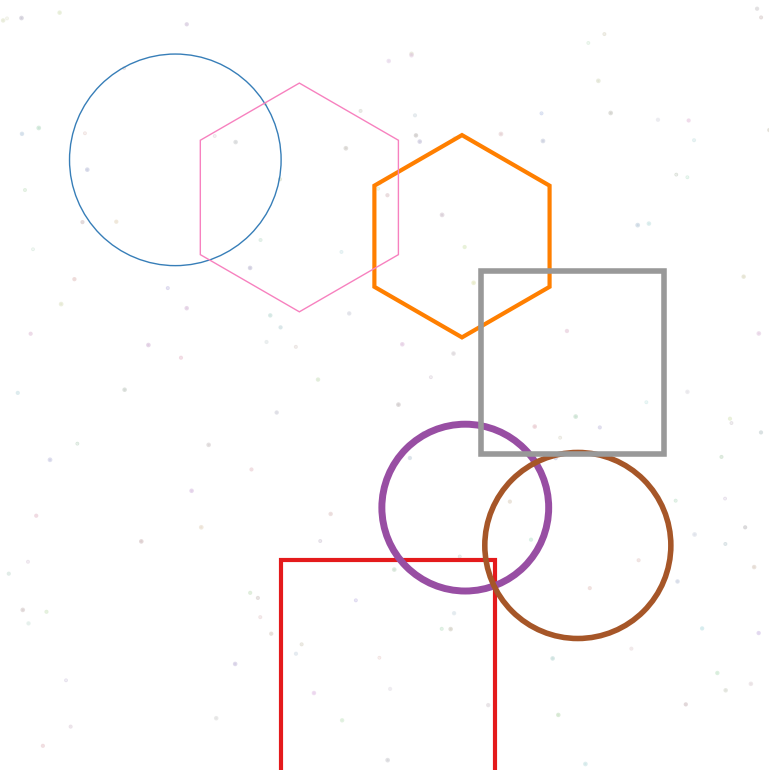[{"shape": "square", "thickness": 1.5, "radius": 0.7, "center": [0.504, 0.133]}, {"shape": "circle", "thickness": 0.5, "radius": 0.69, "center": [0.228, 0.792]}, {"shape": "circle", "thickness": 2.5, "radius": 0.54, "center": [0.604, 0.341]}, {"shape": "hexagon", "thickness": 1.5, "radius": 0.66, "center": [0.6, 0.693]}, {"shape": "circle", "thickness": 2, "radius": 0.6, "center": [0.75, 0.292]}, {"shape": "hexagon", "thickness": 0.5, "radius": 0.74, "center": [0.389, 0.744]}, {"shape": "square", "thickness": 2, "radius": 0.59, "center": [0.743, 0.529]}]